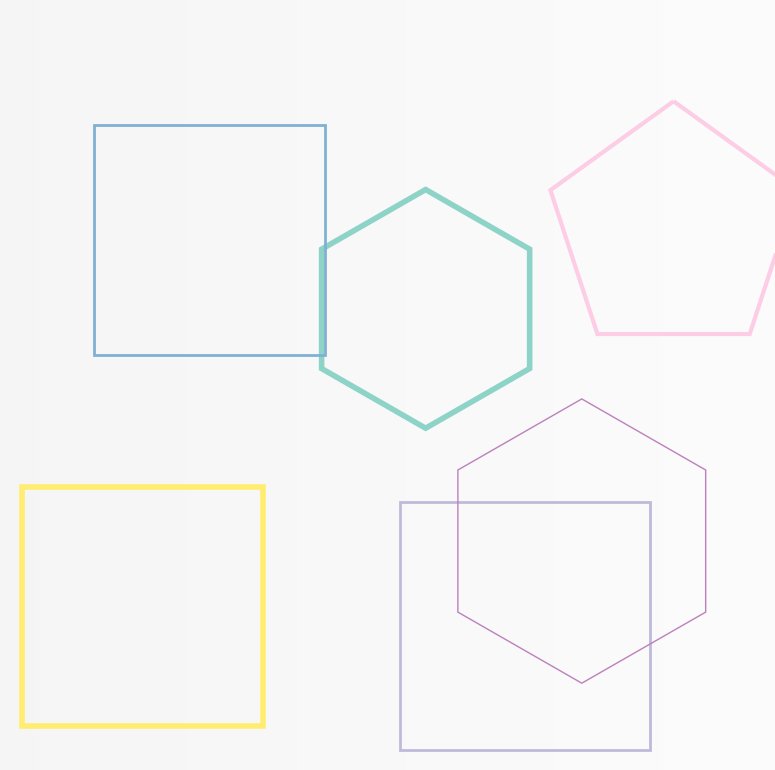[{"shape": "hexagon", "thickness": 2, "radius": 0.77, "center": [0.549, 0.599]}, {"shape": "square", "thickness": 1, "radius": 0.81, "center": [0.677, 0.187]}, {"shape": "square", "thickness": 1, "radius": 0.74, "center": [0.271, 0.688]}, {"shape": "pentagon", "thickness": 1.5, "radius": 0.84, "center": [0.869, 0.701]}, {"shape": "hexagon", "thickness": 0.5, "radius": 0.92, "center": [0.751, 0.297]}, {"shape": "square", "thickness": 2, "radius": 0.78, "center": [0.184, 0.212]}]